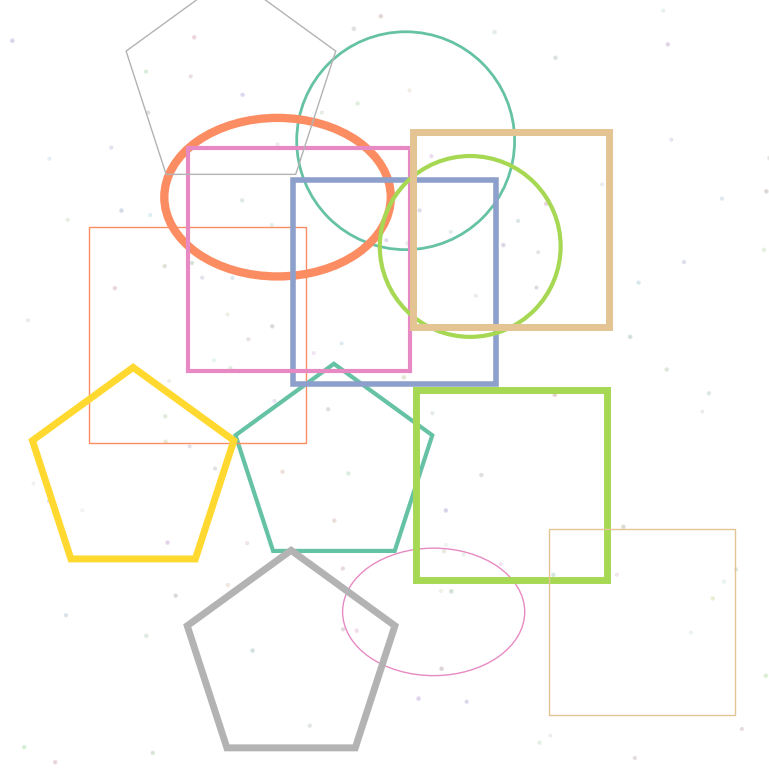[{"shape": "pentagon", "thickness": 1.5, "radius": 0.67, "center": [0.434, 0.393]}, {"shape": "circle", "thickness": 1, "radius": 0.71, "center": [0.527, 0.817]}, {"shape": "oval", "thickness": 3, "radius": 0.74, "center": [0.36, 0.744]}, {"shape": "square", "thickness": 0.5, "radius": 0.7, "center": [0.256, 0.565]}, {"shape": "square", "thickness": 2, "radius": 0.66, "center": [0.512, 0.634]}, {"shape": "square", "thickness": 1.5, "radius": 0.72, "center": [0.388, 0.663]}, {"shape": "oval", "thickness": 0.5, "radius": 0.59, "center": [0.563, 0.205]}, {"shape": "circle", "thickness": 1.5, "radius": 0.59, "center": [0.611, 0.68]}, {"shape": "square", "thickness": 2.5, "radius": 0.62, "center": [0.664, 0.37]}, {"shape": "pentagon", "thickness": 2.5, "radius": 0.69, "center": [0.173, 0.385]}, {"shape": "square", "thickness": 0.5, "radius": 0.6, "center": [0.834, 0.192]}, {"shape": "square", "thickness": 2.5, "radius": 0.63, "center": [0.664, 0.702]}, {"shape": "pentagon", "thickness": 0.5, "radius": 0.72, "center": [0.3, 0.889]}, {"shape": "pentagon", "thickness": 2.5, "radius": 0.71, "center": [0.378, 0.143]}]